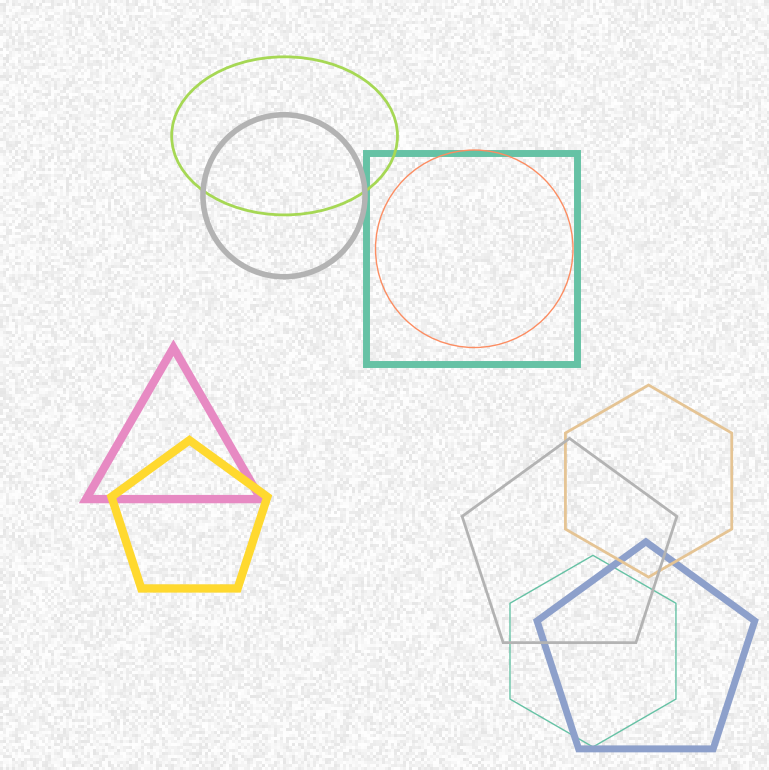[{"shape": "hexagon", "thickness": 0.5, "radius": 0.62, "center": [0.77, 0.154]}, {"shape": "square", "thickness": 2.5, "radius": 0.68, "center": [0.612, 0.665]}, {"shape": "circle", "thickness": 0.5, "radius": 0.64, "center": [0.616, 0.677]}, {"shape": "pentagon", "thickness": 2.5, "radius": 0.74, "center": [0.839, 0.148]}, {"shape": "triangle", "thickness": 3, "radius": 0.66, "center": [0.225, 0.417]}, {"shape": "oval", "thickness": 1, "radius": 0.73, "center": [0.37, 0.824]}, {"shape": "pentagon", "thickness": 3, "radius": 0.53, "center": [0.246, 0.322]}, {"shape": "hexagon", "thickness": 1, "radius": 0.62, "center": [0.842, 0.375]}, {"shape": "circle", "thickness": 2, "radius": 0.53, "center": [0.369, 0.746]}, {"shape": "pentagon", "thickness": 1, "radius": 0.73, "center": [0.74, 0.284]}]